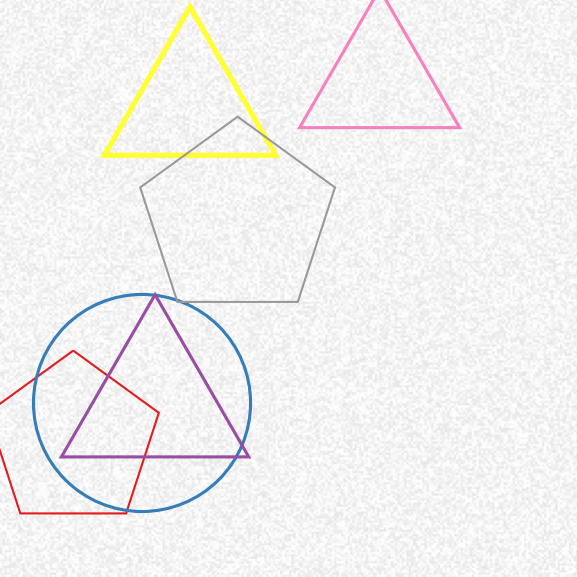[{"shape": "pentagon", "thickness": 1, "radius": 0.78, "center": [0.127, 0.236]}, {"shape": "circle", "thickness": 1.5, "radius": 0.94, "center": [0.246, 0.301]}, {"shape": "triangle", "thickness": 1.5, "radius": 0.94, "center": [0.269, 0.302]}, {"shape": "triangle", "thickness": 2.5, "radius": 0.86, "center": [0.329, 0.816]}, {"shape": "triangle", "thickness": 1.5, "radius": 0.8, "center": [0.657, 0.858]}, {"shape": "pentagon", "thickness": 1, "radius": 0.89, "center": [0.411, 0.62]}]